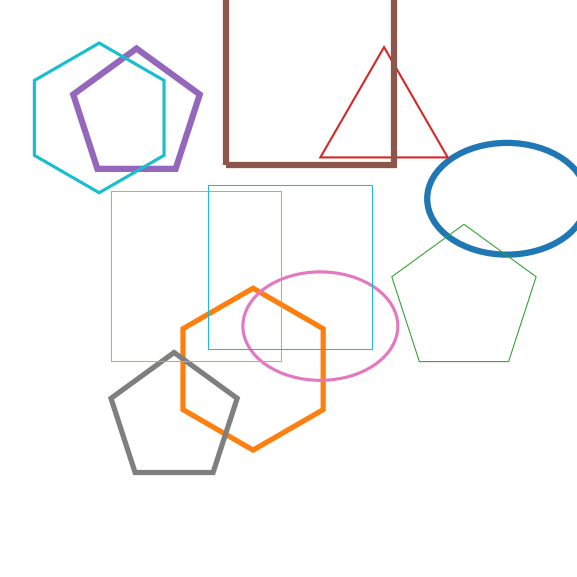[{"shape": "oval", "thickness": 3, "radius": 0.69, "center": [0.878, 0.655]}, {"shape": "hexagon", "thickness": 2.5, "radius": 0.7, "center": [0.438, 0.36]}, {"shape": "pentagon", "thickness": 0.5, "radius": 0.66, "center": [0.803, 0.479]}, {"shape": "triangle", "thickness": 1, "radius": 0.64, "center": [0.665, 0.79]}, {"shape": "pentagon", "thickness": 3, "radius": 0.58, "center": [0.236, 0.8]}, {"shape": "square", "thickness": 3, "radius": 0.73, "center": [0.537, 0.859]}, {"shape": "oval", "thickness": 1.5, "radius": 0.67, "center": [0.555, 0.434]}, {"shape": "pentagon", "thickness": 2.5, "radius": 0.57, "center": [0.301, 0.274]}, {"shape": "square", "thickness": 0.5, "radius": 0.74, "center": [0.34, 0.522]}, {"shape": "hexagon", "thickness": 1.5, "radius": 0.65, "center": [0.172, 0.795]}, {"shape": "square", "thickness": 0.5, "radius": 0.71, "center": [0.502, 0.537]}]